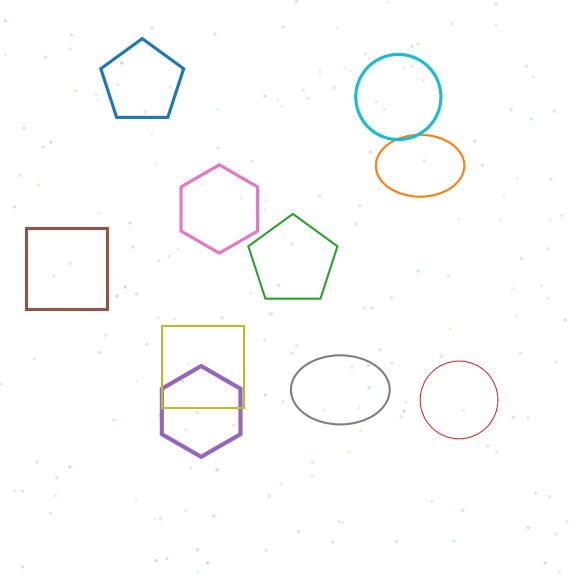[{"shape": "pentagon", "thickness": 1.5, "radius": 0.38, "center": [0.246, 0.857]}, {"shape": "oval", "thickness": 1, "radius": 0.38, "center": [0.727, 0.712]}, {"shape": "pentagon", "thickness": 1, "radius": 0.41, "center": [0.507, 0.548]}, {"shape": "circle", "thickness": 0.5, "radius": 0.34, "center": [0.795, 0.307]}, {"shape": "hexagon", "thickness": 2, "radius": 0.39, "center": [0.348, 0.287]}, {"shape": "square", "thickness": 1.5, "radius": 0.35, "center": [0.116, 0.534]}, {"shape": "hexagon", "thickness": 1.5, "radius": 0.38, "center": [0.38, 0.637]}, {"shape": "oval", "thickness": 1, "radius": 0.43, "center": [0.589, 0.324]}, {"shape": "square", "thickness": 1, "radius": 0.36, "center": [0.352, 0.363]}, {"shape": "circle", "thickness": 1.5, "radius": 0.37, "center": [0.69, 0.831]}]